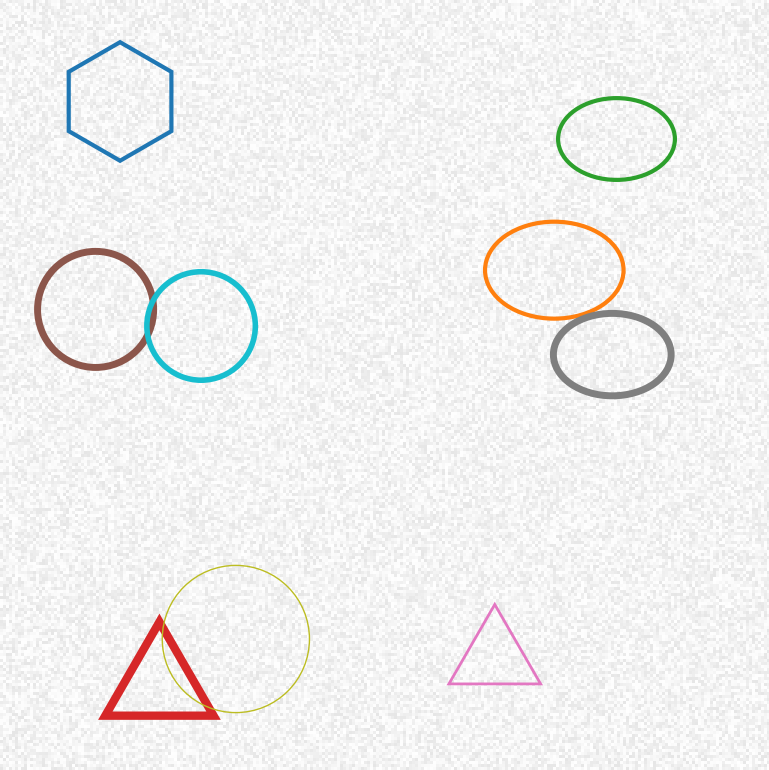[{"shape": "hexagon", "thickness": 1.5, "radius": 0.38, "center": [0.156, 0.868]}, {"shape": "oval", "thickness": 1.5, "radius": 0.45, "center": [0.72, 0.649]}, {"shape": "oval", "thickness": 1.5, "radius": 0.38, "center": [0.801, 0.819]}, {"shape": "triangle", "thickness": 3, "radius": 0.41, "center": [0.207, 0.111]}, {"shape": "circle", "thickness": 2.5, "radius": 0.38, "center": [0.124, 0.598]}, {"shape": "triangle", "thickness": 1, "radius": 0.34, "center": [0.643, 0.146]}, {"shape": "oval", "thickness": 2.5, "radius": 0.38, "center": [0.795, 0.539]}, {"shape": "circle", "thickness": 0.5, "radius": 0.48, "center": [0.306, 0.17]}, {"shape": "circle", "thickness": 2, "radius": 0.35, "center": [0.261, 0.577]}]